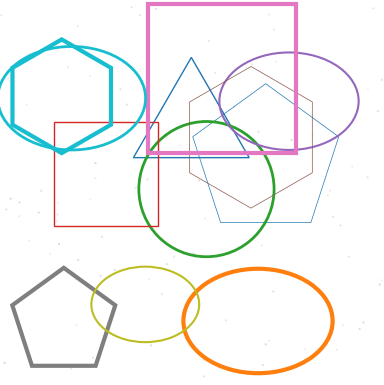[{"shape": "pentagon", "thickness": 0.5, "radius": 1.0, "center": [0.69, 0.583]}, {"shape": "triangle", "thickness": 1, "radius": 0.87, "center": [0.497, 0.677]}, {"shape": "oval", "thickness": 3, "radius": 0.97, "center": [0.67, 0.166]}, {"shape": "circle", "thickness": 2, "radius": 0.88, "center": [0.536, 0.509]}, {"shape": "square", "thickness": 1, "radius": 0.67, "center": [0.275, 0.549]}, {"shape": "oval", "thickness": 1.5, "radius": 0.9, "center": [0.751, 0.737]}, {"shape": "hexagon", "thickness": 0.5, "radius": 0.92, "center": [0.652, 0.643]}, {"shape": "square", "thickness": 3, "radius": 0.96, "center": [0.576, 0.797]}, {"shape": "pentagon", "thickness": 3, "radius": 0.7, "center": [0.166, 0.164]}, {"shape": "oval", "thickness": 1.5, "radius": 0.7, "center": [0.377, 0.209]}, {"shape": "oval", "thickness": 2, "radius": 0.96, "center": [0.186, 0.745]}, {"shape": "hexagon", "thickness": 3, "radius": 0.74, "center": [0.16, 0.75]}]